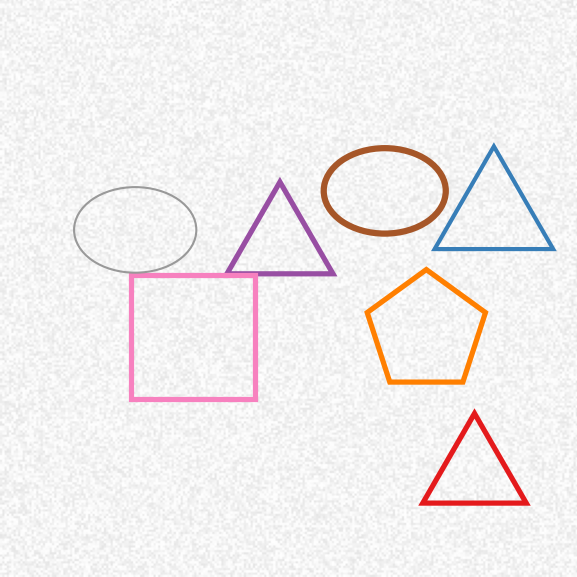[{"shape": "triangle", "thickness": 2.5, "radius": 0.52, "center": [0.822, 0.18]}, {"shape": "triangle", "thickness": 2, "radius": 0.59, "center": [0.855, 0.627]}, {"shape": "triangle", "thickness": 2.5, "radius": 0.53, "center": [0.485, 0.578]}, {"shape": "pentagon", "thickness": 2.5, "radius": 0.54, "center": [0.738, 0.425]}, {"shape": "oval", "thickness": 3, "radius": 0.53, "center": [0.666, 0.669]}, {"shape": "square", "thickness": 2.5, "radius": 0.54, "center": [0.335, 0.415]}, {"shape": "oval", "thickness": 1, "radius": 0.53, "center": [0.234, 0.601]}]